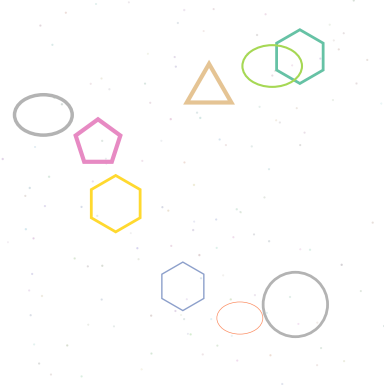[{"shape": "hexagon", "thickness": 2, "radius": 0.35, "center": [0.779, 0.853]}, {"shape": "oval", "thickness": 0.5, "radius": 0.3, "center": [0.623, 0.174]}, {"shape": "hexagon", "thickness": 1, "radius": 0.31, "center": [0.475, 0.256]}, {"shape": "pentagon", "thickness": 3, "radius": 0.31, "center": [0.255, 0.629]}, {"shape": "oval", "thickness": 1.5, "radius": 0.39, "center": [0.707, 0.829]}, {"shape": "hexagon", "thickness": 2, "radius": 0.37, "center": [0.301, 0.471]}, {"shape": "triangle", "thickness": 3, "radius": 0.33, "center": [0.543, 0.767]}, {"shape": "circle", "thickness": 2, "radius": 0.42, "center": [0.767, 0.209]}, {"shape": "oval", "thickness": 2.5, "radius": 0.37, "center": [0.113, 0.702]}]